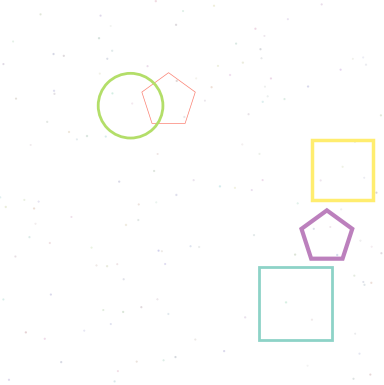[{"shape": "square", "thickness": 2, "radius": 0.47, "center": [0.768, 0.212]}, {"shape": "pentagon", "thickness": 0.5, "radius": 0.36, "center": [0.438, 0.738]}, {"shape": "circle", "thickness": 2, "radius": 0.42, "center": [0.339, 0.725]}, {"shape": "pentagon", "thickness": 3, "radius": 0.35, "center": [0.849, 0.384]}, {"shape": "square", "thickness": 2.5, "radius": 0.39, "center": [0.89, 0.558]}]